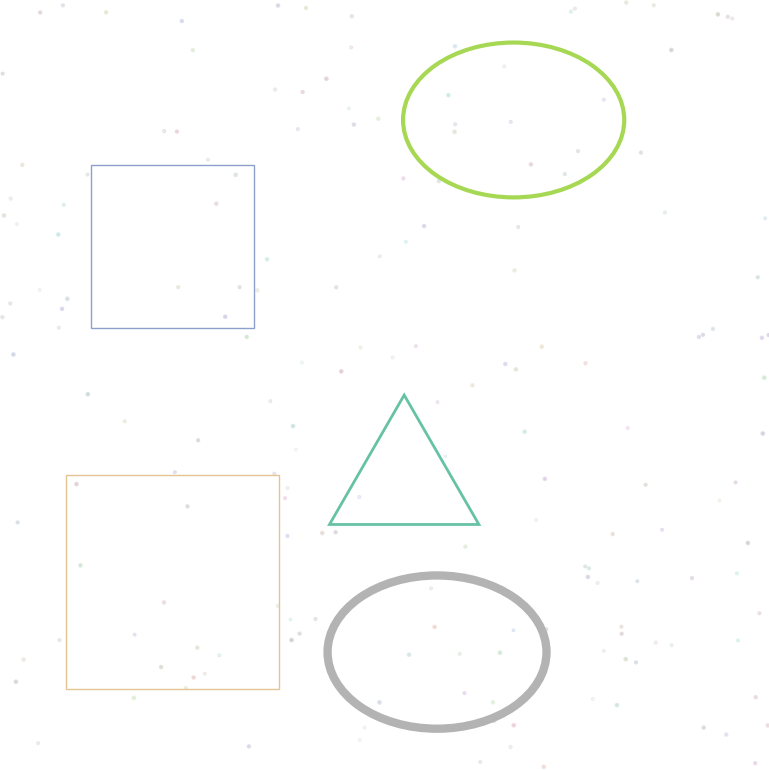[{"shape": "triangle", "thickness": 1, "radius": 0.56, "center": [0.525, 0.375]}, {"shape": "square", "thickness": 0.5, "radius": 0.53, "center": [0.224, 0.68]}, {"shape": "oval", "thickness": 1.5, "radius": 0.72, "center": [0.667, 0.844]}, {"shape": "square", "thickness": 0.5, "radius": 0.69, "center": [0.223, 0.244]}, {"shape": "oval", "thickness": 3, "radius": 0.71, "center": [0.568, 0.153]}]